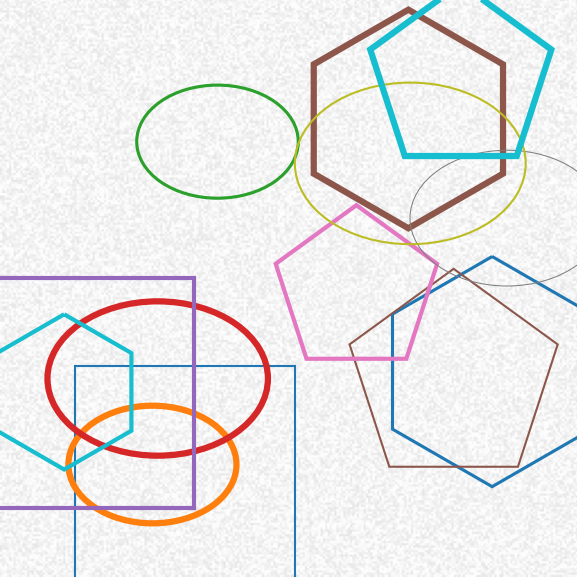[{"shape": "hexagon", "thickness": 1.5, "radius": 1.0, "center": [0.852, 0.356]}, {"shape": "square", "thickness": 1, "radius": 0.95, "center": [0.32, 0.176]}, {"shape": "oval", "thickness": 3, "radius": 0.73, "center": [0.264, 0.195]}, {"shape": "oval", "thickness": 1.5, "radius": 0.7, "center": [0.377, 0.754]}, {"shape": "oval", "thickness": 3, "radius": 0.95, "center": [0.273, 0.344]}, {"shape": "square", "thickness": 2, "radius": 0.99, "center": [0.136, 0.319]}, {"shape": "hexagon", "thickness": 3, "radius": 0.95, "center": [0.707, 0.793]}, {"shape": "pentagon", "thickness": 1, "radius": 0.95, "center": [0.785, 0.344]}, {"shape": "pentagon", "thickness": 2, "radius": 0.74, "center": [0.617, 0.497]}, {"shape": "oval", "thickness": 0.5, "radius": 0.84, "center": [0.878, 0.621]}, {"shape": "oval", "thickness": 1, "radius": 1.0, "center": [0.71, 0.716]}, {"shape": "pentagon", "thickness": 3, "radius": 0.82, "center": [0.798, 0.862]}, {"shape": "hexagon", "thickness": 2, "radius": 0.67, "center": [0.111, 0.321]}]